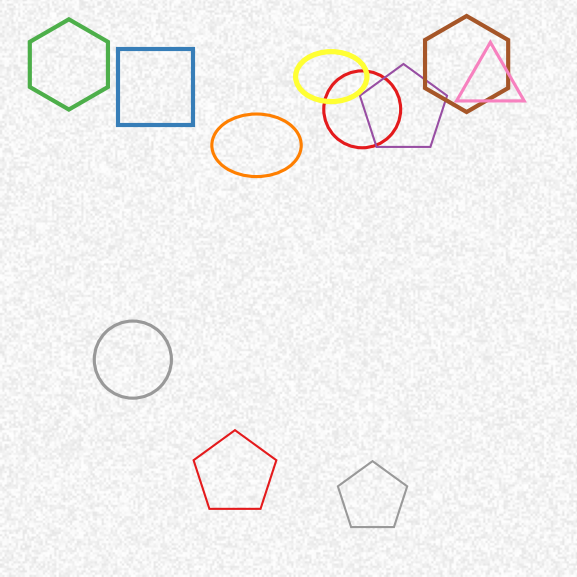[{"shape": "circle", "thickness": 1.5, "radius": 0.33, "center": [0.627, 0.81]}, {"shape": "pentagon", "thickness": 1, "radius": 0.38, "center": [0.407, 0.179]}, {"shape": "square", "thickness": 2, "radius": 0.33, "center": [0.269, 0.848]}, {"shape": "hexagon", "thickness": 2, "radius": 0.39, "center": [0.119, 0.888]}, {"shape": "pentagon", "thickness": 1, "radius": 0.4, "center": [0.699, 0.809]}, {"shape": "oval", "thickness": 1.5, "radius": 0.39, "center": [0.444, 0.748]}, {"shape": "oval", "thickness": 2.5, "radius": 0.31, "center": [0.574, 0.866]}, {"shape": "hexagon", "thickness": 2, "radius": 0.42, "center": [0.808, 0.888]}, {"shape": "triangle", "thickness": 1.5, "radius": 0.34, "center": [0.849, 0.858]}, {"shape": "circle", "thickness": 1.5, "radius": 0.33, "center": [0.23, 0.376]}, {"shape": "pentagon", "thickness": 1, "radius": 0.32, "center": [0.645, 0.138]}]